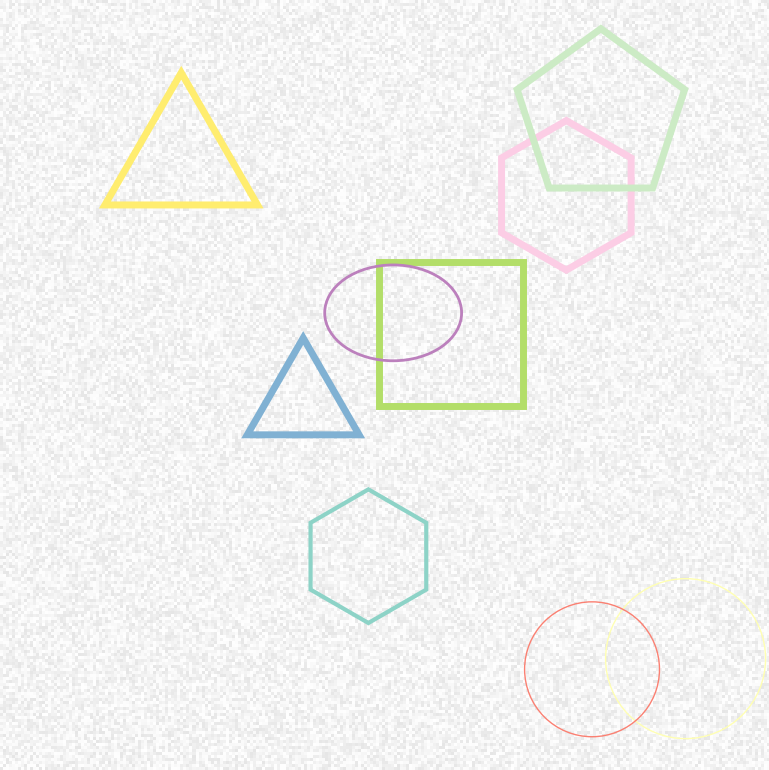[{"shape": "hexagon", "thickness": 1.5, "radius": 0.43, "center": [0.478, 0.278]}, {"shape": "circle", "thickness": 0.5, "radius": 0.52, "center": [0.89, 0.145]}, {"shape": "circle", "thickness": 0.5, "radius": 0.44, "center": [0.769, 0.131]}, {"shape": "triangle", "thickness": 2.5, "radius": 0.42, "center": [0.394, 0.477]}, {"shape": "square", "thickness": 2.5, "radius": 0.47, "center": [0.586, 0.567]}, {"shape": "hexagon", "thickness": 2.5, "radius": 0.49, "center": [0.736, 0.746]}, {"shape": "oval", "thickness": 1, "radius": 0.44, "center": [0.511, 0.594]}, {"shape": "pentagon", "thickness": 2.5, "radius": 0.57, "center": [0.78, 0.848]}, {"shape": "triangle", "thickness": 2.5, "radius": 0.57, "center": [0.235, 0.791]}]